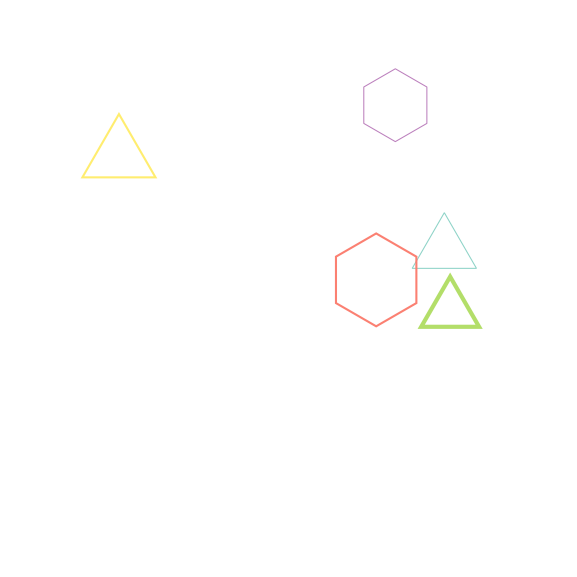[{"shape": "triangle", "thickness": 0.5, "radius": 0.32, "center": [0.769, 0.567]}, {"shape": "hexagon", "thickness": 1, "radius": 0.4, "center": [0.651, 0.514]}, {"shape": "triangle", "thickness": 2, "radius": 0.29, "center": [0.779, 0.462]}, {"shape": "hexagon", "thickness": 0.5, "radius": 0.32, "center": [0.685, 0.817]}, {"shape": "triangle", "thickness": 1, "radius": 0.37, "center": [0.206, 0.729]}]